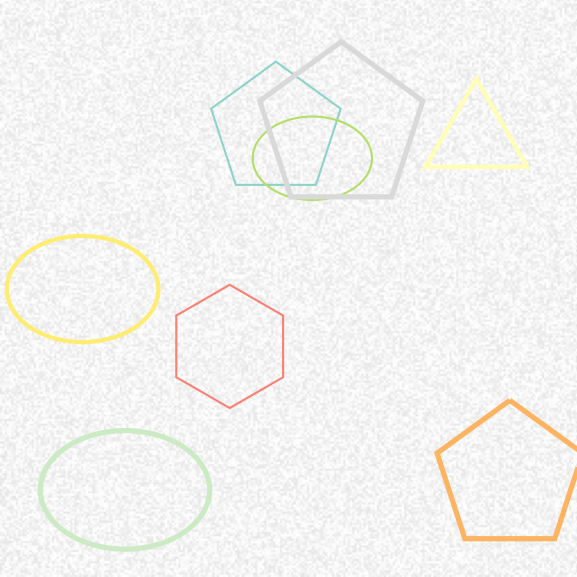[{"shape": "pentagon", "thickness": 1, "radius": 0.59, "center": [0.478, 0.774]}, {"shape": "triangle", "thickness": 2, "radius": 0.51, "center": [0.825, 0.761]}, {"shape": "hexagon", "thickness": 1, "radius": 0.53, "center": [0.398, 0.399]}, {"shape": "pentagon", "thickness": 2.5, "radius": 0.66, "center": [0.883, 0.173]}, {"shape": "oval", "thickness": 1, "radius": 0.52, "center": [0.541, 0.725]}, {"shape": "pentagon", "thickness": 2.5, "radius": 0.74, "center": [0.591, 0.778]}, {"shape": "oval", "thickness": 2.5, "radius": 0.73, "center": [0.216, 0.151]}, {"shape": "oval", "thickness": 2, "radius": 0.66, "center": [0.143, 0.499]}]